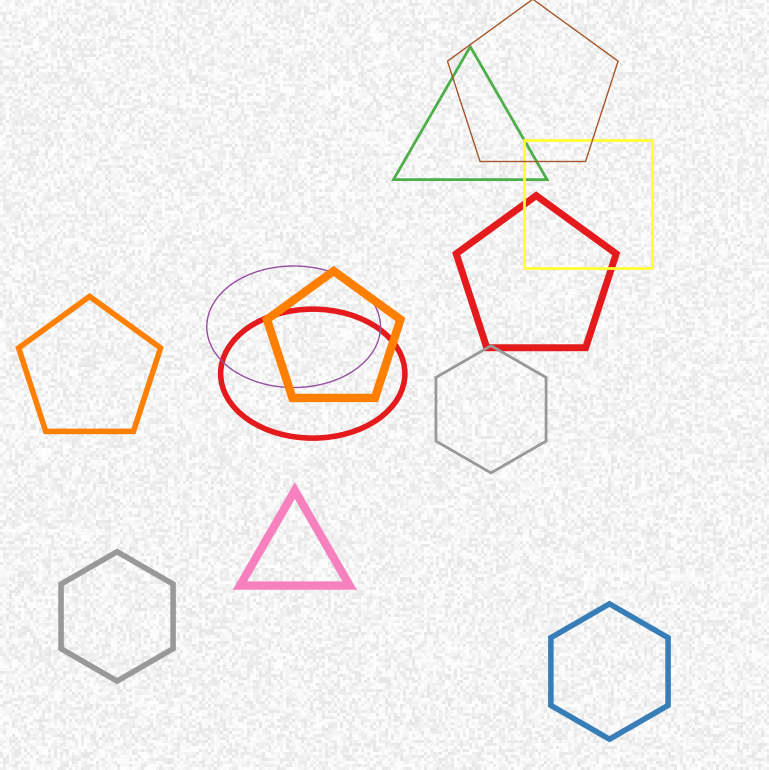[{"shape": "pentagon", "thickness": 2.5, "radius": 0.55, "center": [0.696, 0.637]}, {"shape": "oval", "thickness": 2, "radius": 0.6, "center": [0.406, 0.515]}, {"shape": "hexagon", "thickness": 2, "radius": 0.44, "center": [0.792, 0.128]}, {"shape": "triangle", "thickness": 1, "radius": 0.58, "center": [0.611, 0.824]}, {"shape": "oval", "thickness": 0.5, "radius": 0.56, "center": [0.381, 0.576]}, {"shape": "pentagon", "thickness": 2, "radius": 0.48, "center": [0.116, 0.518]}, {"shape": "pentagon", "thickness": 3, "radius": 0.46, "center": [0.433, 0.557]}, {"shape": "square", "thickness": 1, "radius": 0.42, "center": [0.764, 0.735]}, {"shape": "pentagon", "thickness": 0.5, "radius": 0.58, "center": [0.692, 0.885]}, {"shape": "triangle", "thickness": 3, "radius": 0.41, "center": [0.383, 0.281]}, {"shape": "hexagon", "thickness": 2, "radius": 0.42, "center": [0.152, 0.199]}, {"shape": "hexagon", "thickness": 1, "radius": 0.41, "center": [0.638, 0.468]}]